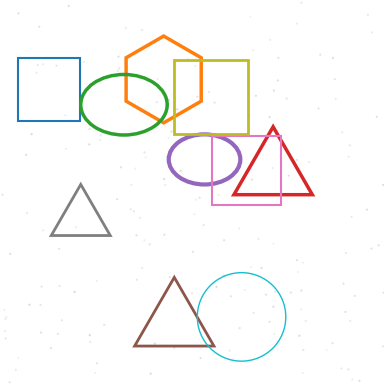[{"shape": "square", "thickness": 1.5, "radius": 0.41, "center": [0.128, 0.768]}, {"shape": "hexagon", "thickness": 2.5, "radius": 0.56, "center": [0.425, 0.794]}, {"shape": "oval", "thickness": 2.5, "radius": 0.56, "center": [0.322, 0.728]}, {"shape": "triangle", "thickness": 2.5, "radius": 0.59, "center": [0.709, 0.553]}, {"shape": "oval", "thickness": 3, "radius": 0.46, "center": [0.531, 0.586]}, {"shape": "triangle", "thickness": 2, "radius": 0.59, "center": [0.453, 0.161]}, {"shape": "square", "thickness": 1.5, "radius": 0.45, "center": [0.639, 0.556]}, {"shape": "triangle", "thickness": 2, "radius": 0.44, "center": [0.21, 0.432]}, {"shape": "square", "thickness": 2, "radius": 0.48, "center": [0.548, 0.748]}, {"shape": "circle", "thickness": 1, "radius": 0.57, "center": [0.627, 0.177]}]